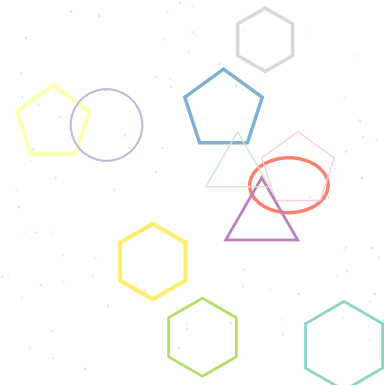[{"shape": "hexagon", "thickness": 2, "radius": 0.58, "center": [0.894, 0.102]}, {"shape": "pentagon", "thickness": 3, "radius": 0.49, "center": [0.138, 0.68]}, {"shape": "circle", "thickness": 1.5, "radius": 0.47, "center": [0.277, 0.675]}, {"shape": "oval", "thickness": 2.5, "radius": 0.51, "center": [0.75, 0.519]}, {"shape": "pentagon", "thickness": 2.5, "radius": 0.53, "center": [0.581, 0.715]}, {"shape": "hexagon", "thickness": 2, "radius": 0.51, "center": [0.526, 0.124]}, {"shape": "pentagon", "thickness": 1, "radius": 0.49, "center": [0.774, 0.559]}, {"shape": "hexagon", "thickness": 2.5, "radius": 0.41, "center": [0.689, 0.897]}, {"shape": "triangle", "thickness": 2, "radius": 0.54, "center": [0.68, 0.431]}, {"shape": "triangle", "thickness": 1, "radius": 0.48, "center": [0.617, 0.563]}, {"shape": "hexagon", "thickness": 3, "radius": 0.49, "center": [0.397, 0.321]}]